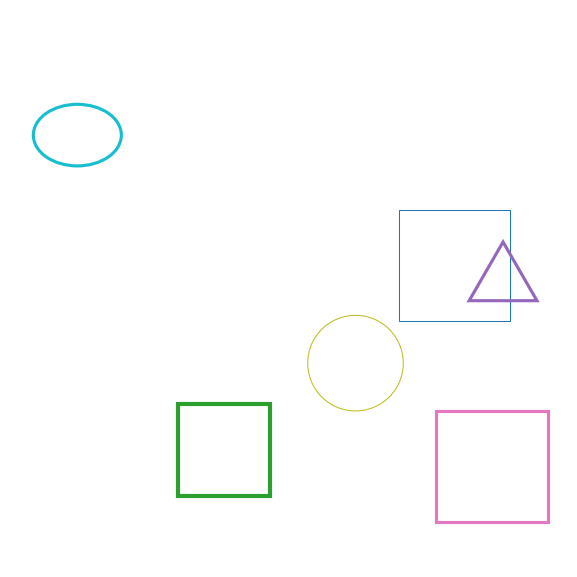[{"shape": "square", "thickness": 0.5, "radius": 0.48, "center": [0.787, 0.539]}, {"shape": "square", "thickness": 2, "radius": 0.4, "center": [0.388, 0.22]}, {"shape": "triangle", "thickness": 1.5, "radius": 0.34, "center": [0.871, 0.512]}, {"shape": "square", "thickness": 1.5, "radius": 0.48, "center": [0.852, 0.191]}, {"shape": "circle", "thickness": 0.5, "radius": 0.41, "center": [0.616, 0.37]}, {"shape": "oval", "thickness": 1.5, "radius": 0.38, "center": [0.134, 0.765]}]